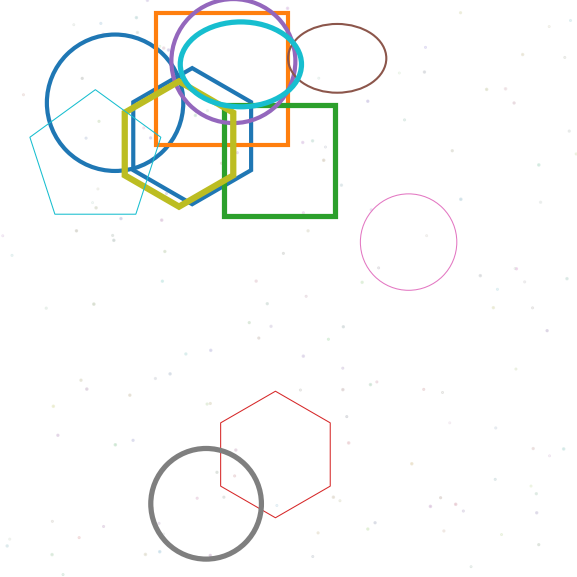[{"shape": "circle", "thickness": 2, "radius": 0.59, "center": [0.199, 0.821]}, {"shape": "hexagon", "thickness": 2, "radius": 0.59, "center": [0.333, 0.763]}, {"shape": "square", "thickness": 2, "radius": 0.57, "center": [0.385, 0.862]}, {"shape": "square", "thickness": 2.5, "radius": 0.48, "center": [0.484, 0.721]}, {"shape": "hexagon", "thickness": 0.5, "radius": 0.55, "center": [0.477, 0.212]}, {"shape": "circle", "thickness": 2, "radius": 0.54, "center": [0.404, 0.893]}, {"shape": "oval", "thickness": 1, "radius": 0.43, "center": [0.584, 0.898]}, {"shape": "circle", "thickness": 0.5, "radius": 0.42, "center": [0.708, 0.58]}, {"shape": "circle", "thickness": 2.5, "radius": 0.48, "center": [0.357, 0.127]}, {"shape": "hexagon", "thickness": 3, "radius": 0.54, "center": [0.31, 0.75]}, {"shape": "oval", "thickness": 2.5, "radius": 0.52, "center": [0.417, 0.888]}, {"shape": "pentagon", "thickness": 0.5, "radius": 0.6, "center": [0.165, 0.725]}]